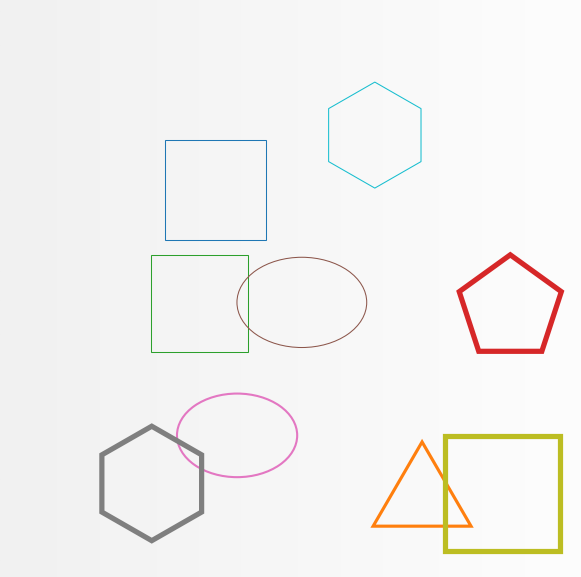[{"shape": "square", "thickness": 0.5, "radius": 0.43, "center": [0.371, 0.671]}, {"shape": "triangle", "thickness": 1.5, "radius": 0.49, "center": [0.726, 0.137]}, {"shape": "square", "thickness": 0.5, "radius": 0.42, "center": [0.343, 0.473]}, {"shape": "pentagon", "thickness": 2.5, "radius": 0.46, "center": [0.878, 0.466]}, {"shape": "oval", "thickness": 0.5, "radius": 0.56, "center": [0.519, 0.476]}, {"shape": "oval", "thickness": 1, "radius": 0.52, "center": [0.408, 0.245]}, {"shape": "hexagon", "thickness": 2.5, "radius": 0.5, "center": [0.261, 0.162]}, {"shape": "square", "thickness": 2.5, "radius": 0.5, "center": [0.864, 0.145]}, {"shape": "hexagon", "thickness": 0.5, "radius": 0.46, "center": [0.645, 0.765]}]